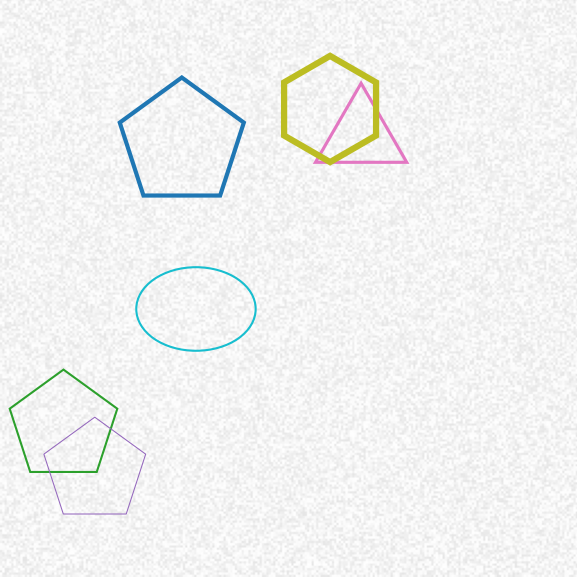[{"shape": "pentagon", "thickness": 2, "radius": 0.56, "center": [0.315, 0.752]}, {"shape": "pentagon", "thickness": 1, "radius": 0.49, "center": [0.11, 0.261]}, {"shape": "pentagon", "thickness": 0.5, "radius": 0.46, "center": [0.164, 0.184]}, {"shape": "triangle", "thickness": 1.5, "radius": 0.46, "center": [0.625, 0.764]}, {"shape": "hexagon", "thickness": 3, "radius": 0.46, "center": [0.572, 0.81]}, {"shape": "oval", "thickness": 1, "radius": 0.52, "center": [0.339, 0.464]}]